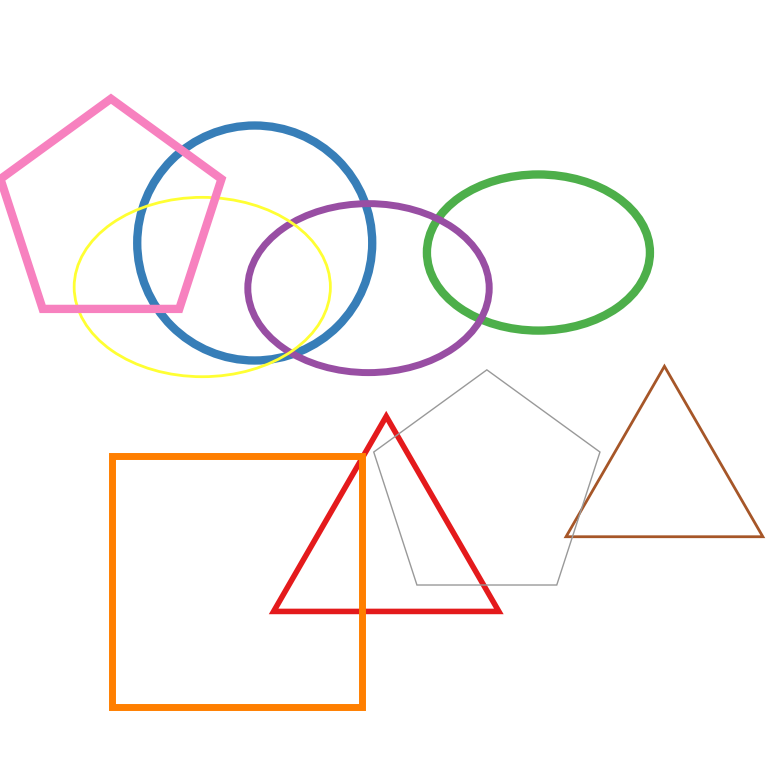[{"shape": "triangle", "thickness": 2, "radius": 0.84, "center": [0.502, 0.29]}, {"shape": "circle", "thickness": 3, "radius": 0.76, "center": [0.331, 0.684]}, {"shape": "oval", "thickness": 3, "radius": 0.72, "center": [0.699, 0.672]}, {"shape": "oval", "thickness": 2.5, "radius": 0.78, "center": [0.479, 0.626]}, {"shape": "square", "thickness": 2.5, "radius": 0.81, "center": [0.308, 0.245]}, {"shape": "oval", "thickness": 1, "radius": 0.83, "center": [0.263, 0.627]}, {"shape": "triangle", "thickness": 1, "radius": 0.74, "center": [0.863, 0.377]}, {"shape": "pentagon", "thickness": 3, "radius": 0.75, "center": [0.144, 0.721]}, {"shape": "pentagon", "thickness": 0.5, "radius": 0.77, "center": [0.632, 0.365]}]